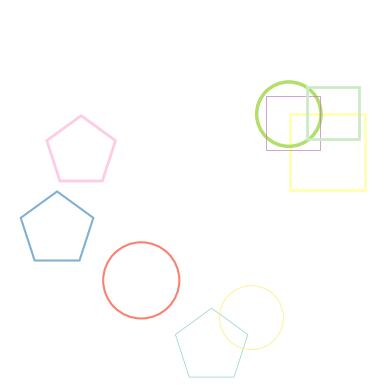[{"shape": "pentagon", "thickness": 0.5, "radius": 0.49, "center": [0.55, 0.101]}, {"shape": "square", "thickness": 2, "radius": 0.49, "center": [0.85, 0.605]}, {"shape": "circle", "thickness": 1.5, "radius": 0.49, "center": [0.367, 0.272]}, {"shape": "pentagon", "thickness": 1.5, "radius": 0.5, "center": [0.148, 0.404]}, {"shape": "circle", "thickness": 2.5, "radius": 0.42, "center": [0.75, 0.704]}, {"shape": "pentagon", "thickness": 2, "radius": 0.47, "center": [0.211, 0.606]}, {"shape": "square", "thickness": 0.5, "radius": 0.35, "center": [0.761, 0.68]}, {"shape": "square", "thickness": 2, "radius": 0.34, "center": [0.864, 0.707]}, {"shape": "circle", "thickness": 0.5, "radius": 0.42, "center": [0.653, 0.175]}]